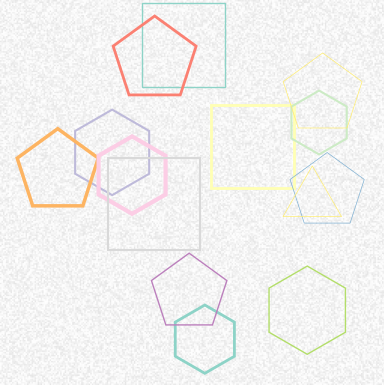[{"shape": "square", "thickness": 1, "radius": 0.54, "center": [0.476, 0.883]}, {"shape": "hexagon", "thickness": 2, "radius": 0.44, "center": [0.532, 0.119]}, {"shape": "square", "thickness": 2, "radius": 0.54, "center": [0.656, 0.62]}, {"shape": "hexagon", "thickness": 1.5, "radius": 0.56, "center": [0.291, 0.604]}, {"shape": "pentagon", "thickness": 2, "radius": 0.57, "center": [0.402, 0.845]}, {"shape": "pentagon", "thickness": 0.5, "radius": 0.51, "center": [0.85, 0.503]}, {"shape": "pentagon", "thickness": 2.5, "radius": 0.55, "center": [0.15, 0.555]}, {"shape": "hexagon", "thickness": 1, "radius": 0.57, "center": [0.798, 0.194]}, {"shape": "hexagon", "thickness": 3, "radius": 0.5, "center": [0.343, 0.545]}, {"shape": "square", "thickness": 1.5, "radius": 0.6, "center": [0.399, 0.471]}, {"shape": "pentagon", "thickness": 1, "radius": 0.51, "center": [0.491, 0.239]}, {"shape": "hexagon", "thickness": 1.5, "radius": 0.41, "center": [0.829, 0.682]}, {"shape": "triangle", "thickness": 0.5, "radius": 0.44, "center": [0.811, 0.481]}, {"shape": "pentagon", "thickness": 0.5, "radius": 0.54, "center": [0.838, 0.755]}]